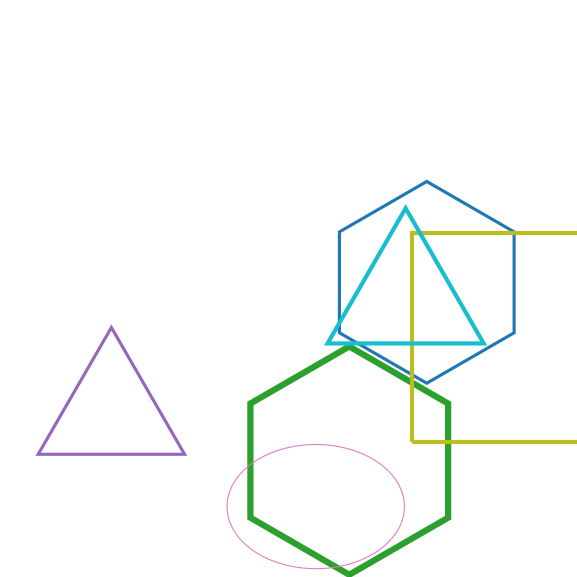[{"shape": "hexagon", "thickness": 1.5, "radius": 0.87, "center": [0.739, 0.51]}, {"shape": "hexagon", "thickness": 3, "radius": 0.99, "center": [0.605, 0.202]}, {"shape": "triangle", "thickness": 1.5, "radius": 0.73, "center": [0.193, 0.286]}, {"shape": "oval", "thickness": 0.5, "radius": 0.77, "center": [0.547, 0.122]}, {"shape": "square", "thickness": 2, "radius": 0.9, "center": [0.895, 0.415]}, {"shape": "triangle", "thickness": 2, "radius": 0.78, "center": [0.702, 0.482]}]